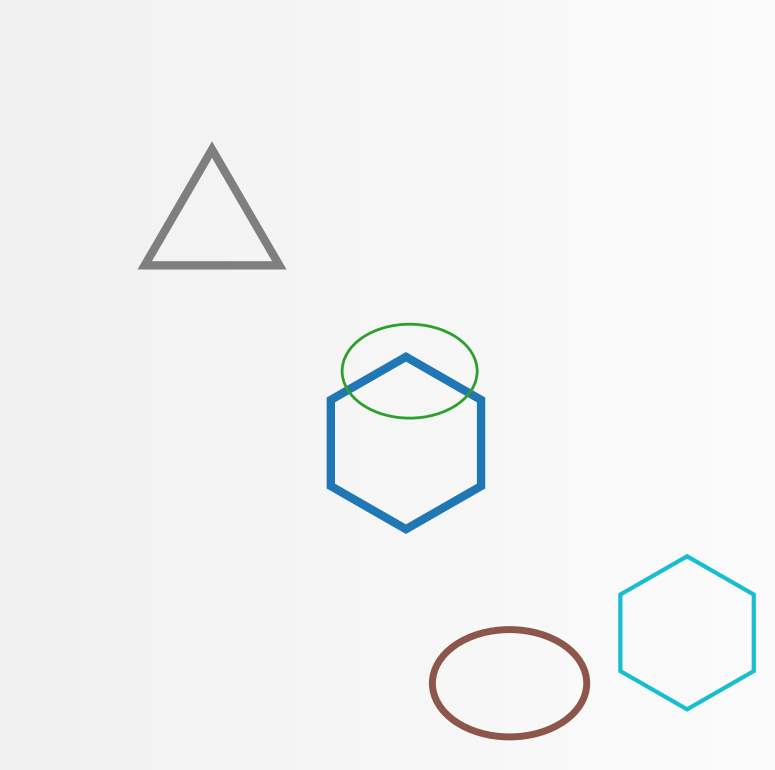[{"shape": "hexagon", "thickness": 3, "radius": 0.56, "center": [0.524, 0.425]}, {"shape": "oval", "thickness": 1, "radius": 0.44, "center": [0.529, 0.518]}, {"shape": "oval", "thickness": 2.5, "radius": 0.5, "center": [0.657, 0.113]}, {"shape": "triangle", "thickness": 3, "radius": 0.5, "center": [0.274, 0.706]}, {"shape": "hexagon", "thickness": 1.5, "radius": 0.5, "center": [0.887, 0.178]}]